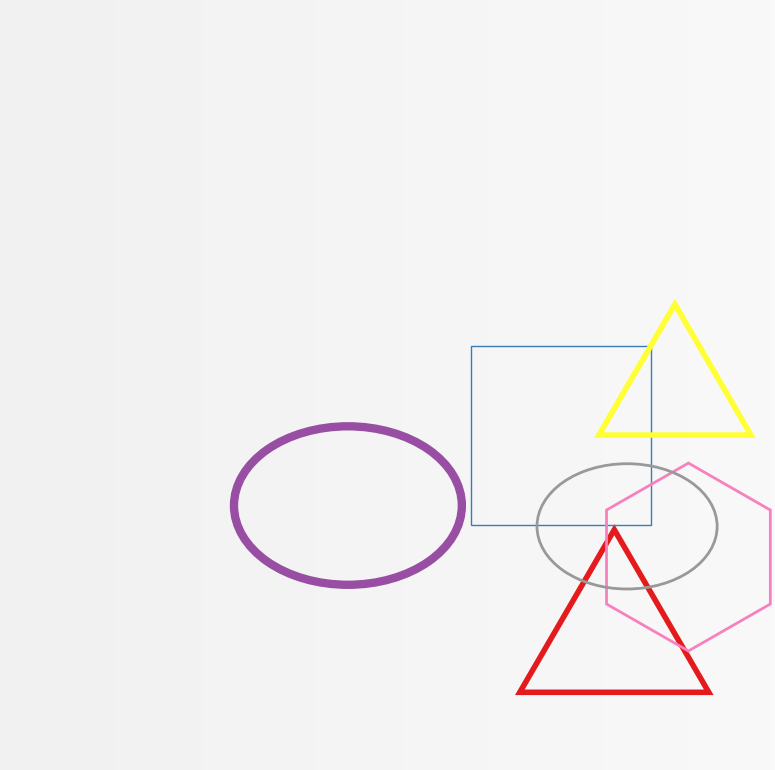[{"shape": "triangle", "thickness": 2, "radius": 0.7, "center": [0.793, 0.171]}, {"shape": "square", "thickness": 0.5, "radius": 0.58, "center": [0.723, 0.435]}, {"shape": "oval", "thickness": 3, "radius": 0.74, "center": [0.449, 0.343]}, {"shape": "triangle", "thickness": 2, "radius": 0.57, "center": [0.871, 0.492]}, {"shape": "hexagon", "thickness": 1, "radius": 0.61, "center": [0.888, 0.277]}, {"shape": "oval", "thickness": 1, "radius": 0.58, "center": [0.809, 0.316]}]